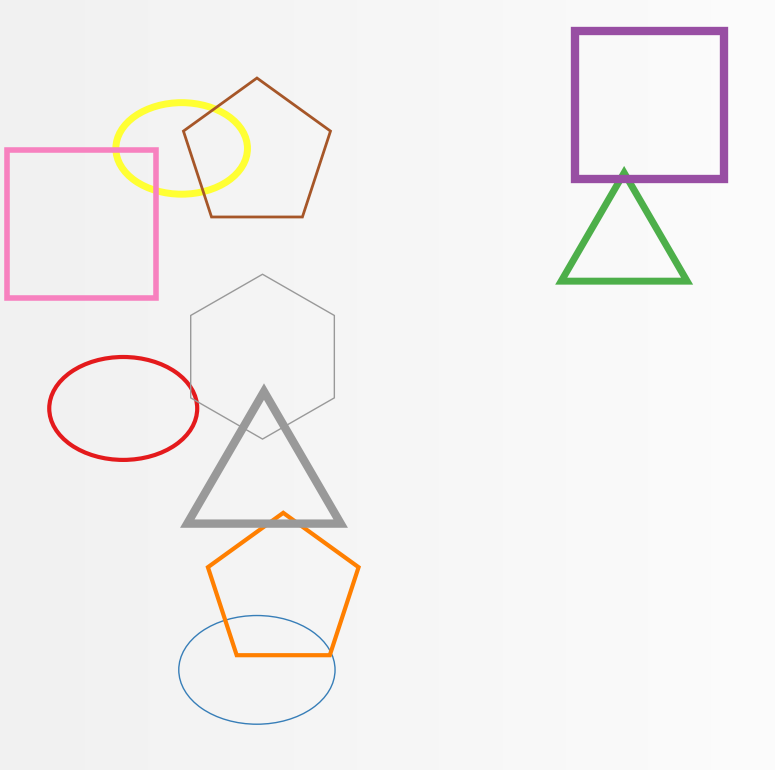[{"shape": "oval", "thickness": 1.5, "radius": 0.48, "center": [0.159, 0.47]}, {"shape": "oval", "thickness": 0.5, "radius": 0.5, "center": [0.331, 0.13]}, {"shape": "triangle", "thickness": 2.5, "radius": 0.47, "center": [0.805, 0.682]}, {"shape": "square", "thickness": 3, "radius": 0.48, "center": [0.838, 0.864]}, {"shape": "pentagon", "thickness": 1.5, "radius": 0.51, "center": [0.365, 0.232]}, {"shape": "oval", "thickness": 2.5, "radius": 0.42, "center": [0.234, 0.807]}, {"shape": "pentagon", "thickness": 1, "radius": 0.5, "center": [0.332, 0.799]}, {"shape": "square", "thickness": 2, "radius": 0.48, "center": [0.105, 0.709]}, {"shape": "hexagon", "thickness": 0.5, "radius": 0.54, "center": [0.339, 0.537]}, {"shape": "triangle", "thickness": 3, "radius": 0.57, "center": [0.341, 0.377]}]